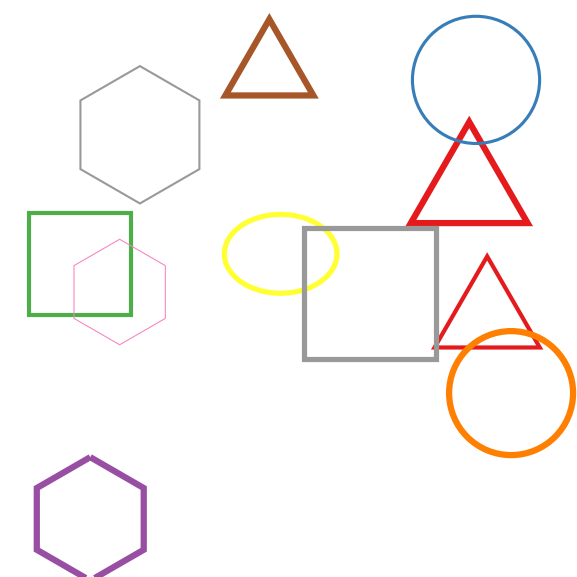[{"shape": "triangle", "thickness": 3, "radius": 0.58, "center": [0.813, 0.671]}, {"shape": "triangle", "thickness": 2, "radius": 0.53, "center": [0.844, 0.45]}, {"shape": "circle", "thickness": 1.5, "radius": 0.55, "center": [0.824, 0.861]}, {"shape": "square", "thickness": 2, "radius": 0.44, "center": [0.139, 0.543]}, {"shape": "hexagon", "thickness": 3, "radius": 0.53, "center": [0.156, 0.101]}, {"shape": "circle", "thickness": 3, "radius": 0.54, "center": [0.885, 0.318]}, {"shape": "oval", "thickness": 2.5, "radius": 0.49, "center": [0.486, 0.56]}, {"shape": "triangle", "thickness": 3, "radius": 0.44, "center": [0.466, 0.878]}, {"shape": "hexagon", "thickness": 0.5, "radius": 0.46, "center": [0.207, 0.493]}, {"shape": "square", "thickness": 2.5, "radius": 0.57, "center": [0.641, 0.491]}, {"shape": "hexagon", "thickness": 1, "radius": 0.59, "center": [0.242, 0.766]}]